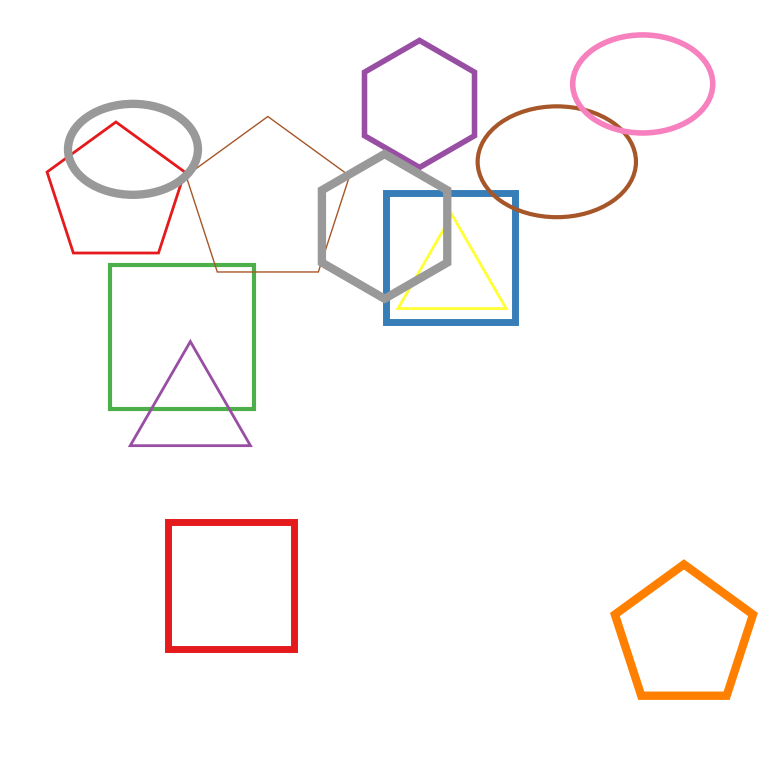[{"shape": "pentagon", "thickness": 1, "radius": 0.47, "center": [0.151, 0.748]}, {"shape": "square", "thickness": 2.5, "radius": 0.41, "center": [0.3, 0.24]}, {"shape": "square", "thickness": 2.5, "radius": 0.42, "center": [0.585, 0.666]}, {"shape": "square", "thickness": 1.5, "radius": 0.47, "center": [0.236, 0.562]}, {"shape": "hexagon", "thickness": 2, "radius": 0.41, "center": [0.545, 0.865]}, {"shape": "triangle", "thickness": 1, "radius": 0.45, "center": [0.247, 0.466]}, {"shape": "pentagon", "thickness": 3, "radius": 0.47, "center": [0.888, 0.173]}, {"shape": "triangle", "thickness": 1, "radius": 0.41, "center": [0.587, 0.64]}, {"shape": "oval", "thickness": 1.5, "radius": 0.51, "center": [0.723, 0.79]}, {"shape": "pentagon", "thickness": 0.5, "radius": 0.56, "center": [0.348, 0.737]}, {"shape": "oval", "thickness": 2, "radius": 0.45, "center": [0.835, 0.891]}, {"shape": "hexagon", "thickness": 3, "radius": 0.47, "center": [0.499, 0.706]}, {"shape": "oval", "thickness": 3, "radius": 0.42, "center": [0.173, 0.806]}]